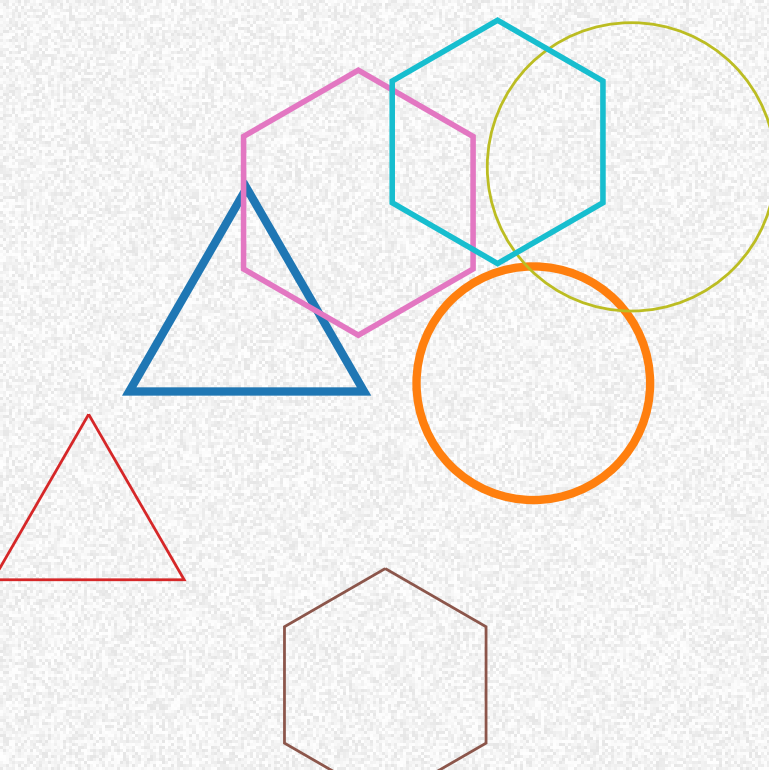[{"shape": "triangle", "thickness": 3, "radius": 0.88, "center": [0.32, 0.58]}, {"shape": "circle", "thickness": 3, "radius": 0.76, "center": [0.693, 0.502]}, {"shape": "triangle", "thickness": 1, "radius": 0.72, "center": [0.115, 0.319]}, {"shape": "hexagon", "thickness": 1, "radius": 0.76, "center": [0.5, 0.11]}, {"shape": "hexagon", "thickness": 2, "radius": 0.86, "center": [0.465, 0.737]}, {"shape": "circle", "thickness": 1, "radius": 0.94, "center": [0.82, 0.783]}, {"shape": "hexagon", "thickness": 2, "radius": 0.79, "center": [0.646, 0.816]}]